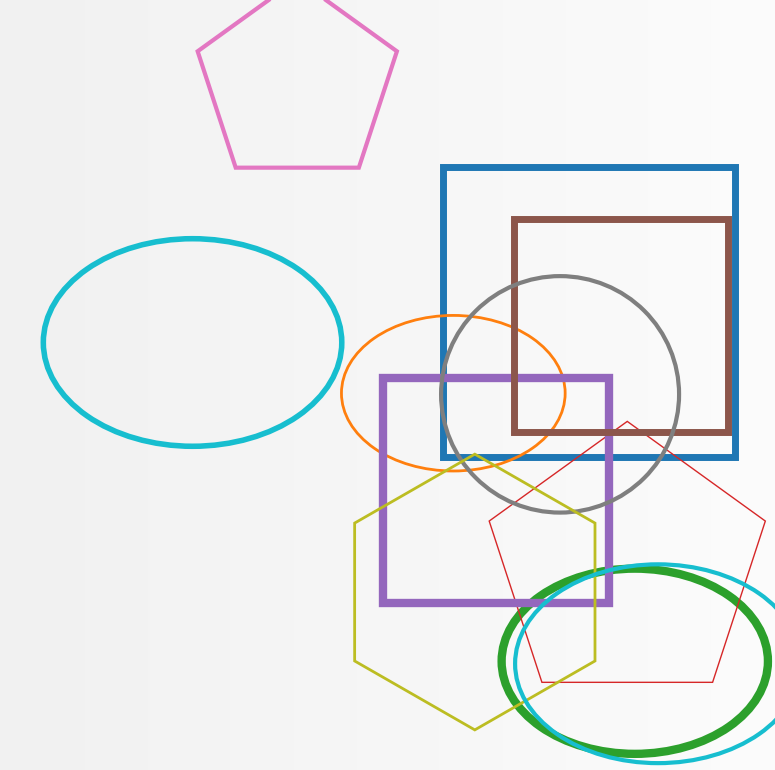[{"shape": "square", "thickness": 2.5, "radius": 0.94, "center": [0.76, 0.595]}, {"shape": "oval", "thickness": 1, "radius": 0.72, "center": [0.585, 0.489]}, {"shape": "oval", "thickness": 3, "radius": 0.86, "center": [0.819, 0.141]}, {"shape": "pentagon", "thickness": 0.5, "radius": 0.94, "center": [0.809, 0.265]}, {"shape": "square", "thickness": 3, "radius": 0.73, "center": [0.64, 0.363]}, {"shape": "square", "thickness": 2.5, "radius": 0.69, "center": [0.801, 0.577]}, {"shape": "pentagon", "thickness": 1.5, "radius": 0.68, "center": [0.384, 0.892]}, {"shape": "circle", "thickness": 1.5, "radius": 0.77, "center": [0.723, 0.488]}, {"shape": "hexagon", "thickness": 1, "radius": 0.9, "center": [0.613, 0.231]}, {"shape": "oval", "thickness": 2, "radius": 0.96, "center": [0.248, 0.555]}, {"shape": "oval", "thickness": 1.5, "radius": 0.92, "center": [0.849, 0.138]}]